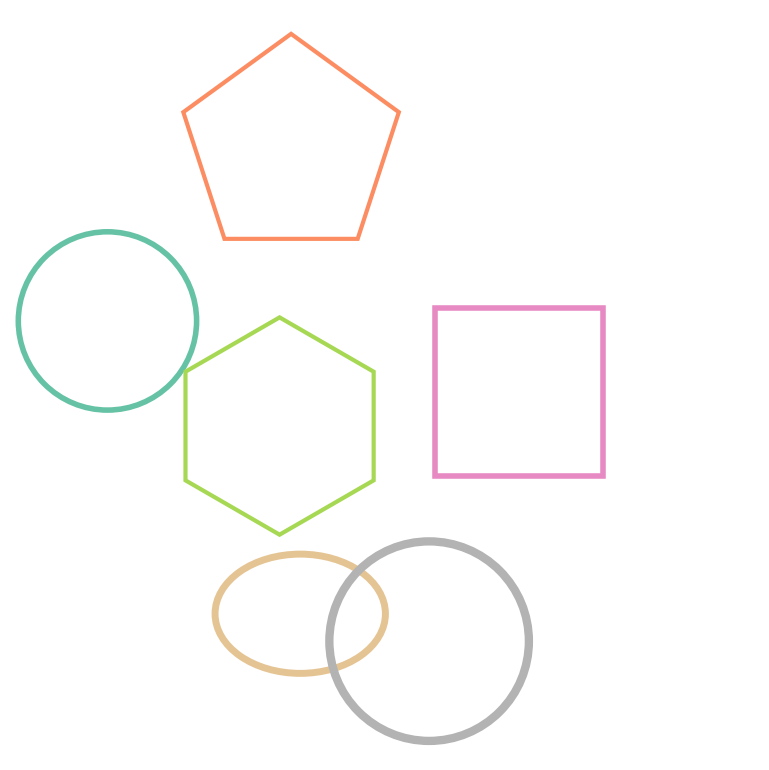[{"shape": "circle", "thickness": 2, "radius": 0.58, "center": [0.14, 0.583]}, {"shape": "pentagon", "thickness": 1.5, "radius": 0.74, "center": [0.378, 0.809]}, {"shape": "square", "thickness": 2, "radius": 0.54, "center": [0.674, 0.491]}, {"shape": "hexagon", "thickness": 1.5, "radius": 0.71, "center": [0.363, 0.447]}, {"shape": "oval", "thickness": 2.5, "radius": 0.55, "center": [0.39, 0.203]}, {"shape": "circle", "thickness": 3, "radius": 0.65, "center": [0.557, 0.167]}]